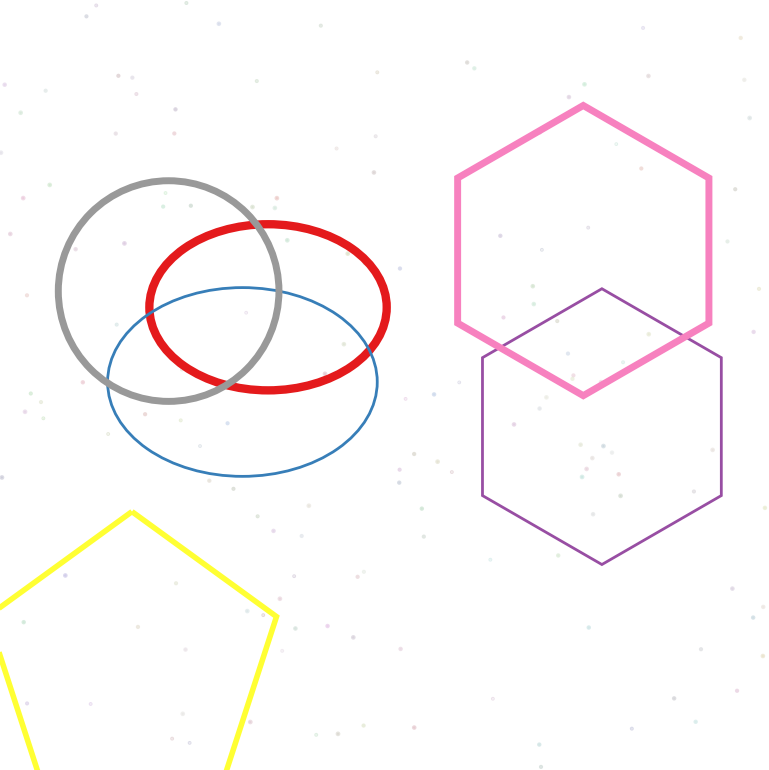[{"shape": "oval", "thickness": 3, "radius": 0.77, "center": [0.348, 0.601]}, {"shape": "oval", "thickness": 1, "radius": 0.88, "center": [0.315, 0.504]}, {"shape": "hexagon", "thickness": 1, "radius": 0.9, "center": [0.782, 0.446]}, {"shape": "pentagon", "thickness": 2, "radius": 0.99, "center": [0.171, 0.138]}, {"shape": "hexagon", "thickness": 2.5, "radius": 0.94, "center": [0.758, 0.675]}, {"shape": "circle", "thickness": 2.5, "radius": 0.72, "center": [0.219, 0.622]}]